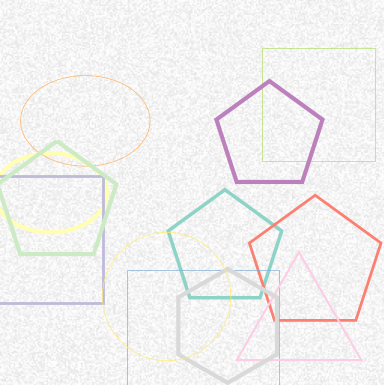[{"shape": "pentagon", "thickness": 2.5, "radius": 0.78, "center": [0.584, 0.352]}, {"shape": "oval", "thickness": 3, "radius": 0.73, "center": [0.131, 0.499]}, {"shape": "square", "thickness": 2, "radius": 0.82, "center": [0.104, 0.378]}, {"shape": "pentagon", "thickness": 2, "radius": 0.9, "center": [0.819, 0.313]}, {"shape": "square", "thickness": 0.5, "radius": 0.99, "center": [0.527, 0.101]}, {"shape": "oval", "thickness": 0.5, "radius": 0.84, "center": [0.222, 0.686]}, {"shape": "square", "thickness": 0.5, "radius": 0.73, "center": [0.828, 0.728]}, {"shape": "triangle", "thickness": 1.5, "radius": 0.93, "center": [0.777, 0.158]}, {"shape": "hexagon", "thickness": 3, "radius": 0.74, "center": [0.591, 0.154]}, {"shape": "pentagon", "thickness": 3, "radius": 0.72, "center": [0.7, 0.645]}, {"shape": "pentagon", "thickness": 3, "radius": 0.81, "center": [0.148, 0.471]}, {"shape": "circle", "thickness": 0.5, "radius": 0.83, "center": [0.433, 0.23]}]